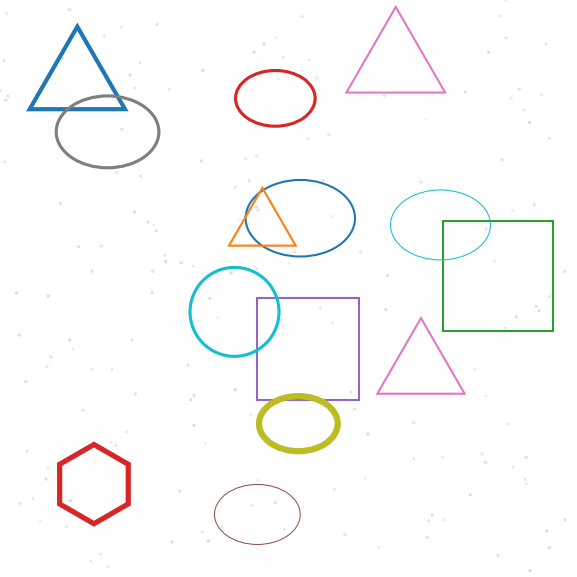[{"shape": "oval", "thickness": 1, "radius": 0.47, "center": [0.52, 0.621]}, {"shape": "triangle", "thickness": 2, "radius": 0.48, "center": [0.134, 0.858]}, {"shape": "triangle", "thickness": 1, "radius": 0.33, "center": [0.454, 0.607]}, {"shape": "square", "thickness": 1, "radius": 0.48, "center": [0.863, 0.521]}, {"shape": "oval", "thickness": 1.5, "radius": 0.34, "center": [0.477, 0.829]}, {"shape": "hexagon", "thickness": 2.5, "radius": 0.34, "center": [0.163, 0.161]}, {"shape": "square", "thickness": 1, "radius": 0.44, "center": [0.533, 0.395]}, {"shape": "oval", "thickness": 0.5, "radius": 0.37, "center": [0.446, 0.108]}, {"shape": "triangle", "thickness": 1, "radius": 0.44, "center": [0.729, 0.361]}, {"shape": "triangle", "thickness": 1, "radius": 0.49, "center": [0.685, 0.888]}, {"shape": "oval", "thickness": 1.5, "radius": 0.44, "center": [0.186, 0.771]}, {"shape": "oval", "thickness": 3, "radius": 0.34, "center": [0.517, 0.266]}, {"shape": "circle", "thickness": 1.5, "radius": 0.39, "center": [0.406, 0.459]}, {"shape": "oval", "thickness": 0.5, "radius": 0.43, "center": [0.763, 0.61]}]